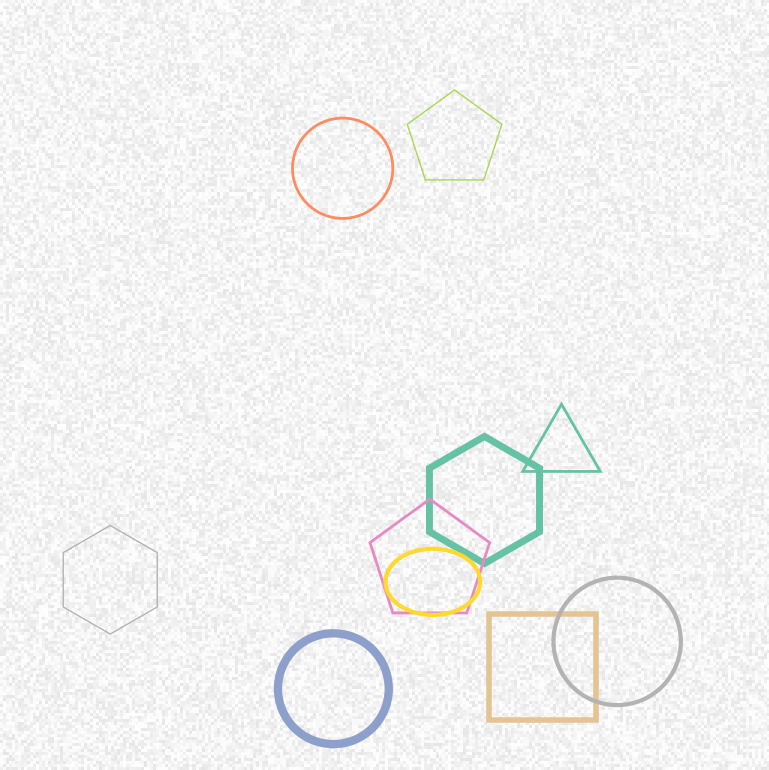[{"shape": "triangle", "thickness": 1, "radius": 0.29, "center": [0.729, 0.417]}, {"shape": "hexagon", "thickness": 2.5, "radius": 0.41, "center": [0.629, 0.351]}, {"shape": "circle", "thickness": 1, "radius": 0.33, "center": [0.445, 0.781]}, {"shape": "circle", "thickness": 3, "radius": 0.36, "center": [0.433, 0.106]}, {"shape": "pentagon", "thickness": 1, "radius": 0.41, "center": [0.558, 0.27]}, {"shape": "pentagon", "thickness": 0.5, "radius": 0.32, "center": [0.59, 0.819]}, {"shape": "oval", "thickness": 1.5, "radius": 0.31, "center": [0.562, 0.244]}, {"shape": "square", "thickness": 2, "radius": 0.35, "center": [0.705, 0.134]}, {"shape": "hexagon", "thickness": 0.5, "radius": 0.35, "center": [0.143, 0.247]}, {"shape": "circle", "thickness": 1.5, "radius": 0.41, "center": [0.801, 0.167]}]